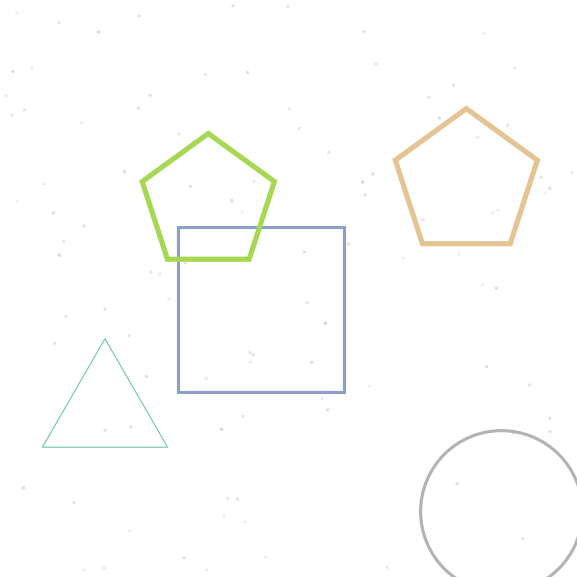[{"shape": "triangle", "thickness": 0.5, "radius": 0.63, "center": [0.182, 0.287]}, {"shape": "square", "thickness": 1.5, "radius": 0.72, "center": [0.452, 0.463]}, {"shape": "pentagon", "thickness": 2.5, "radius": 0.6, "center": [0.361, 0.648]}, {"shape": "pentagon", "thickness": 2.5, "radius": 0.65, "center": [0.807, 0.682]}, {"shape": "circle", "thickness": 1.5, "radius": 0.7, "center": [0.868, 0.113]}]